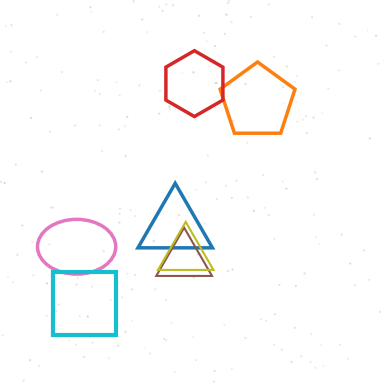[{"shape": "triangle", "thickness": 2.5, "radius": 0.56, "center": [0.455, 0.412]}, {"shape": "pentagon", "thickness": 2.5, "radius": 0.51, "center": [0.669, 0.737]}, {"shape": "hexagon", "thickness": 2.5, "radius": 0.43, "center": [0.505, 0.783]}, {"shape": "triangle", "thickness": 1.5, "radius": 0.42, "center": [0.478, 0.325]}, {"shape": "oval", "thickness": 2.5, "radius": 0.51, "center": [0.199, 0.359]}, {"shape": "triangle", "thickness": 1.5, "radius": 0.42, "center": [0.482, 0.34]}, {"shape": "square", "thickness": 3, "radius": 0.41, "center": [0.219, 0.212]}]